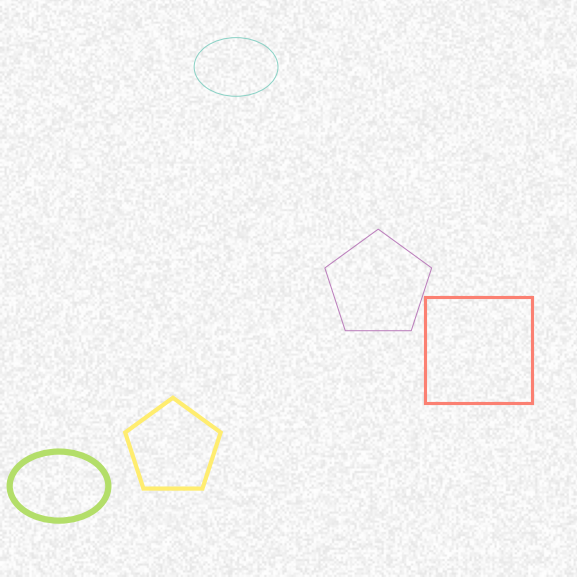[{"shape": "oval", "thickness": 0.5, "radius": 0.36, "center": [0.409, 0.883]}, {"shape": "square", "thickness": 1.5, "radius": 0.46, "center": [0.829, 0.393]}, {"shape": "oval", "thickness": 3, "radius": 0.43, "center": [0.102, 0.157]}, {"shape": "pentagon", "thickness": 0.5, "radius": 0.49, "center": [0.655, 0.505]}, {"shape": "pentagon", "thickness": 2, "radius": 0.43, "center": [0.299, 0.223]}]